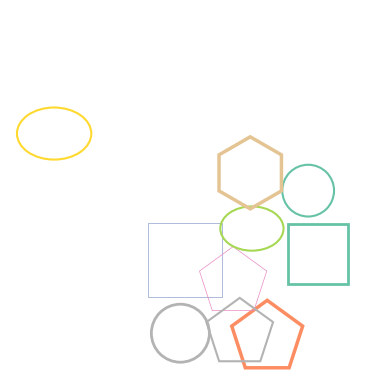[{"shape": "square", "thickness": 2, "radius": 0.39, "center": [0.825, 0.341]}, {"shape": "circle", "thickness": 1.5, "radius": 0.34, "center": [0.8, 0.505]}, {"shape": "pentagon", "thickness": 2.5, "radius": 0.48, "center": [0.694, 0.123]}, {"shape": "square", "thickness": 0.5, "radius": 0.48, "center": [0.481, 0.325]}, {"shape": "pentagon", "thickness": 0.5, "radius": 0.46, "center": [0.605, 0.268]}, {"shape": "oval", "thickness": 1.5, "radius": 0.41, "center": [0.654, 0.406]}, {"shape": "oval", "thickness": 1.5, "radius": 0.48, "center": [0.141, 0.653]}, {"shape": "hexagon", "thickness": 2.5, "radius": 0.47, "center": [0.65, 0.551]}, {"shape": "circle", "thickness": 2, "radius": 0.38, "center": [0.468, 0.135]}, {"shape": "pentagon", "thickness": 1.5, "radius": 0.45, "center": [0.623, 0.135]}]